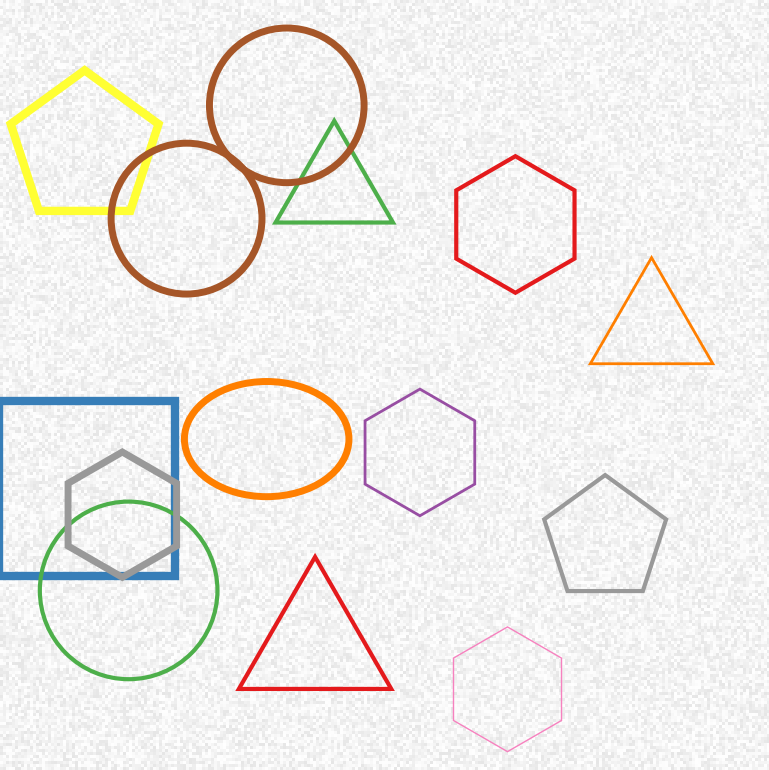[{"shape": "hexagon", "thickness": 1.5, "radius": 0.44, "center": [0.669, 0.708]}, {"shape": "triangle", "thickness": 1.5, "radius": 0.57, "center": [0.409, 0.162]}, {"shape": "square", "thickness": 3, "radius": 0.57, "center": [0.113, 0.366]}, {"shape": "circle", "thickness": 1.5, "radius": 0.58, "center": [0.167, 0.233]}, {"shape": "triangle", "thickness": 1.5, "radius": 0.44, "center": [0.434, 0.755]}, {"shape": "hexagon", "thickness": 1, "radius": 0.41, "center": [0.545, 0.412]}, {"shape": "oval", "thickness": 2.5, "radius": 0.53, "center": [0.346, 0.43]}, {"shape": "triangle", "thickness": 1, "radius": 0.46, "center": [0.846, 0.574]}, {"shape": "pentagon", "thickness": 3, "radius": 0.5, "center": [0.11, 0.808]}, {"shape": "circle", "thickness": 2.5, "radius": 0.5, "center": [0.372, 0.863]}, {"shape": "circle", "thickness": 2.5, "radius": 0.49, "center": [0.242, 0.716]}, {"shape": "hexagon", "thickness": 0.5, "radius": 0.4, "center": [0.659, 0.105]}, {"shape": "pentagon", "thickness": 1.5, "radius": 0.42, "center": [0.786, 0.3]}, {"shape": "hexagon", "thickness": 2.5, "radius": 0.41, "center": [0.159, 0.332]}]